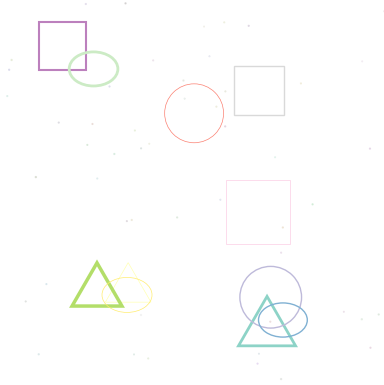[{"shape": "triangle", "thickness": 2, "radius": 0.43, "center": [0.694, 0.145]}, {"shape": "triangle", "thickness": 0.5, "radius": 0.34, "center": [0.333, 0.249]}, {"shape": "circle", "thickness": 1, "radius": 0.4, "center": [0.703, 0.228]}, {"shape": "circle", "thickness": 0.5, "radius": 0.38, "center": [0.504, 0.706]}, {"shape": "oval", "thickness": 1, "radius": 0.32, "center": [0.735, 0.169]}, {"shape": "triangle", "thickness": 2.5, "radius": 0.37, "center": [0.252, 0.242]}, {"shape": "square", "thickness": 0.5, "radius": 0.42, "center": [0.671, 0.449]}, {"shape": "square", "thickness": 1, "radius": 0.32, "center": [0.672, 0.765]}, {"shape": "square", "thickness": 1.5, "radius": 0.31, "center": [0.162, 0.88]}, {"shape": "oval", "thickness": 2, "radius": 0.32, "center": [0.243, 0.821]}, {"shape": "oval", "thickness": 0.5, "radius": 0.32, "center": [0.33, 0.234]}]